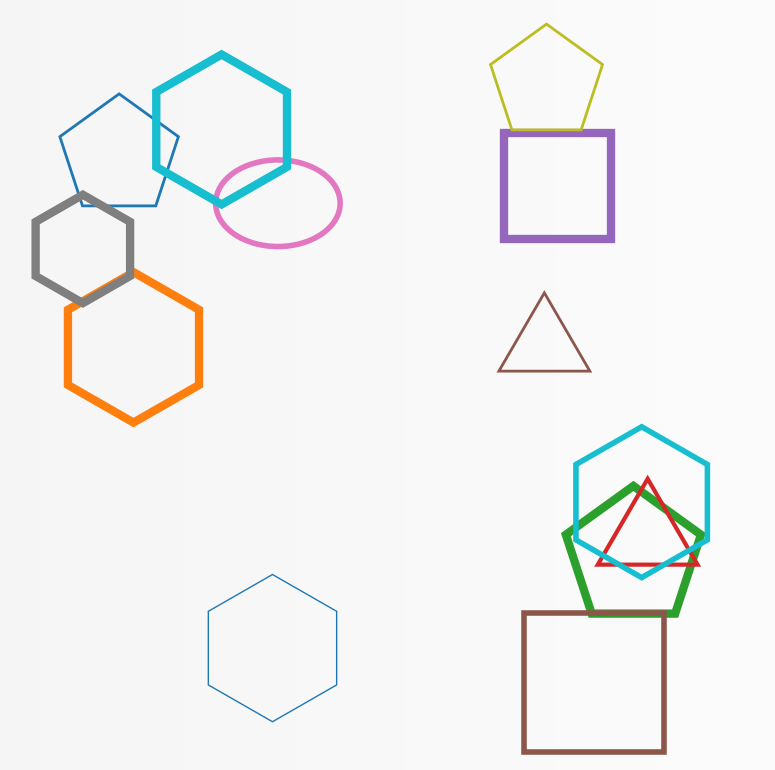[{"shape": "pentagon", "thickness": 1, "radius": 0.4, "center": [0.154, 0.798]}, {"shape": "hexagon", "thickness": 0.5, "radius": 0.48, "center": [0.352, 0.158]}, {"shape": "hexagon", "thickness": 3, "radius": 0.49, "center": [0.172, 0.549]}, {"shape": "pentagon", "thickness": 3, "radius": 0.46, "center": [0.817, 0.277]}, {"shape": "triangle", "thickness": 1.5, "radius": 0.37, "center": [0.836, 0.304]}, {"shape": "square", "thickness": 3, "radius": 0.34, "center": [0.719, 0.758]}, {"shape": "triangle", "thickness": 1, "radius": 0.34, "center": [0.702, 0.552]}, {"shape": "square", "thickness": 2, "radius": 0.45, "center": [0.766, 0.114]}, {"shape": "oval", "thickness": 2, "radius": 0.4, "center": [0.359, 0.736]}, {"shape": "hexagon", "thickness": 3, "radius": 0.35, "center": [0.107, 0.677]}, {"shape": "pentagon", "thickness": 1, "radius": 0.38, "center": [0.705, 0.893]}, {"shape": "hexagon", "thickness": 3, "radius": 0.49, "center": [0.286, 0.832]}, {"shape": "hexagon", "thickness": 2, "radius": 0.49, "center": [0.828, 0.348]}]